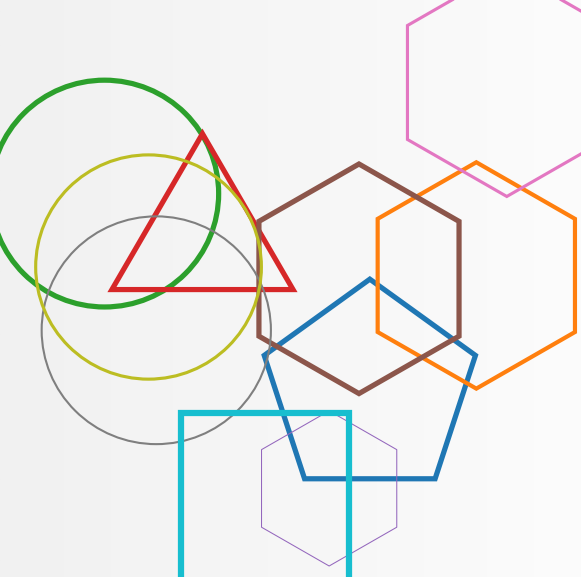[{"shape": "pentagon", "thickness": 2.5, "radius": 0.96, "center": [0.636, 0.325]}, {"shape": "hexagon", "thickness": 2, "radius": 0.98, "center": [0.819, 0.522]}, {"shape": "circle", "thickness": 2.5, "radius": 0.98, "center": [0.18, 0.664]}, {"shape": "triangle", "thickness": 2.5, "radius": 0.9, "center": [0.348, 0.588]}, {"shape": "hexagon", "thickness": 0.5, "radius": 0.67, "center": [0.566, 0.153]}, {"shape": "hexagon", "thickness": 2.5, "radius": 0.99, "center": [0.618, 0.516]}, {"shape": "hexagon", "thickness": 1.5, "radius": 0.99, "center": [0.872, 0.856]}, {"shape": "circle", "thickness": 1, "radius": 0.99, "center": [0.269, 0.427]}, {"shape": "circle", "thickness": 1.5, "radius": 0.97, "center": [0.256, 0.537]}, {"shape": "square", "thickness": 3, "radius": 0.72, "center": [0.456, 0.14]}]